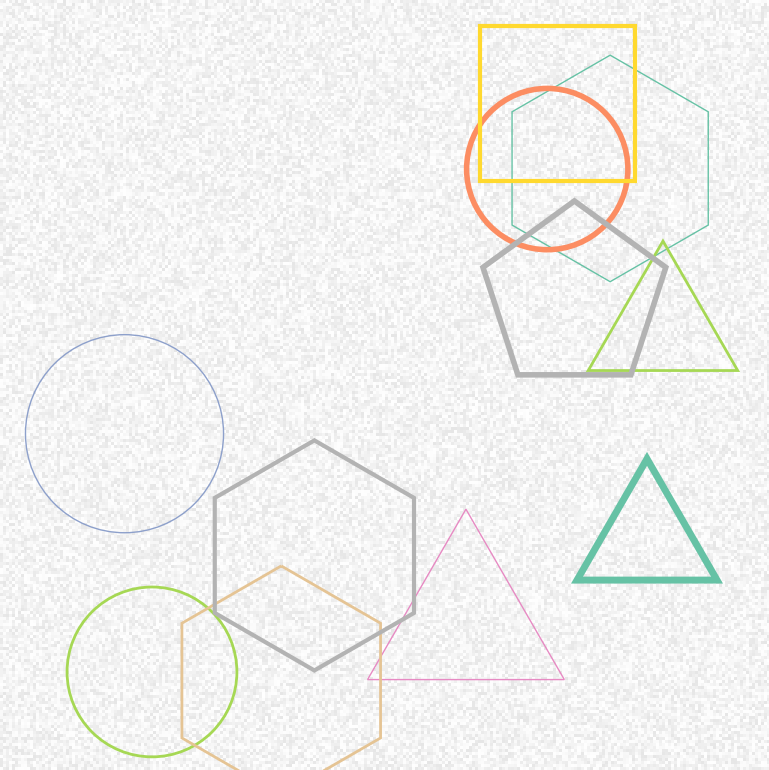[{"shape": "hexagon", "thickness": 0.5, "radius": 0.74, "center": [0.792, 0.781]}, {"shape": "triangle", "thickness": 2.5, "radius": 0.52, "center": [0.84, 0.299]}, {"shape": "circle", "thickness": 2, "radius": 0.52, "center": [0.711, 0.78]}, {"shape": "circle", "thickness": 0.5, "radius": 0.64, "center": [0.162, 0.437]}, {"shape": "triangle", "thickness": 0.5, "radius": 0.74, "center": [0.605, 0.191]}, {"shape": "triangle", "thickness": 1, "radius": 0.56, "center": [0.861, 0.575]}, {"shape": "circle", "thickness": 1, "radius": 0.55, "center": [0.197, 0.127]}, {"shape": "square", "thickness": 1.5, "radius": 0.5, "center": [0.724, 0.866]}, {"shape": "hexagon", "thickness": 1, "radius": 0.74, "center": [0.365, 0.116]}, {"shape": "pentagon", "thickness": 2, "radius": 0.62, "center": [0.746, 0.614]}, {"shape": "hexagon", "thickness": 1.5, "radius": 0.75, "center": [0.408, 0.279]}]